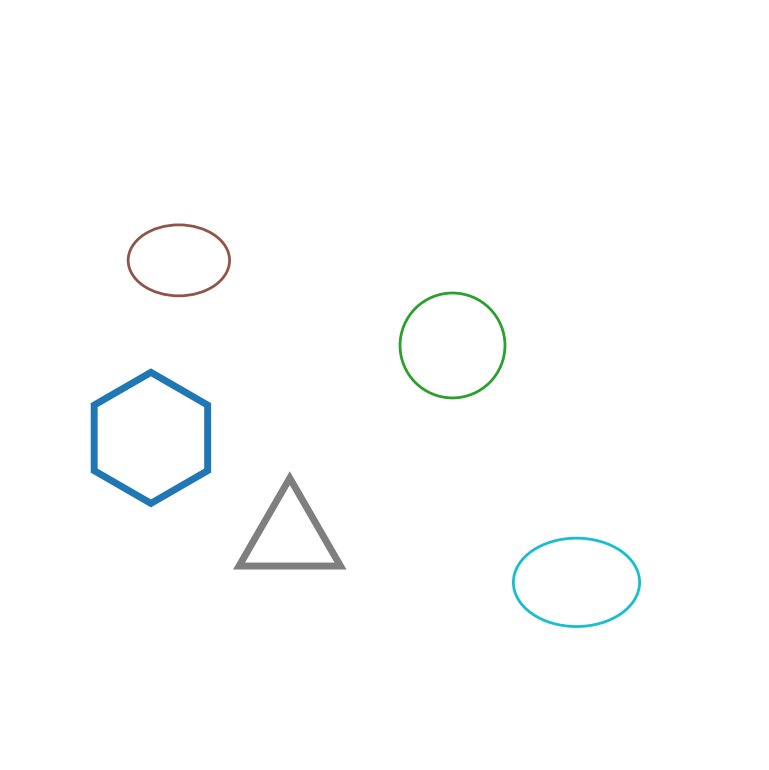[{"shape": "hexagon", "thickness": 2.5, "radius": 0.43, "center": [0.196, 0.431]}, {"shape": "circle", "thickness": 1, "radius": 0.34, "center": [0.588, 0.551]}, {"shape": "oval", "thickness": 1, "radius": 0.33, "center": [0.232, 0.662]}, {"shape": "triangle", "thickness": 2.5, "radius": 0.38, "center": [0.376, 0.303]}, {"shape": "oval", "thickness": 1, "radius": 0.41, "center": [0.749, 0.244]}]